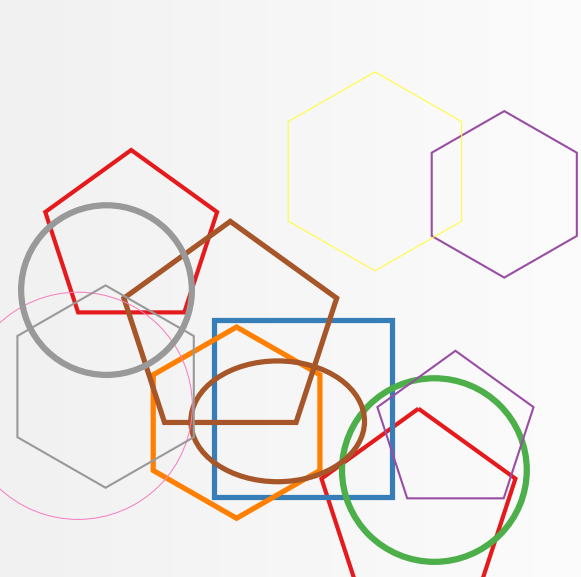[{"shape": "pentagon", "thickness": 2, "radius": 0.88, "center": [0.72, 0.116]}, {"shape": "pentagon", "thickness": 2, "radius": 0.78, "center": [0.226, 0.584]}, {"shape": "square", "thickness": 2.5, "radius": 0.76, "center": [0.522, 0.292]}, {"shape": "circle", "thickness": 3, "radius": 0.79, "center": [0.747, 0.185]}, {"shape": "hexagon", "thickness": 1, "radius": 0.72, "center": [0.868, 0.663]}, {"shape": "pentagon", "thickness": 1, "radius": 0.71, "center": [0.784, 0.25]}, {"shape": "hexagon", "thickness": 2.5, "radius": 0.83, "center": [0.407, 0.267]}, {"shape": "hexagon", "thickness": 0.5, "radius": 0.86, "center": [0.645, 0.702]}, {"shape": "oval", "thickness": 2.5, "radius": 0.75, "center": [0.478, 0.27]}, {"shape": "pentagon", "thickness": 2.5, "radius": 0.96, "center": [0.396, 0.423]}, {"shape": "circle", "thickness": 0.5, "radius": 0.98, "center": [0.134, 0.296]}, {"shape": "hexagon", "thickness": 1, "radius": 0.88, "center": [0.182, 0.33]}, {"shape": "circle", "thickness": 3, "radius": 0.73, "center": [0.183, 0.497]}]